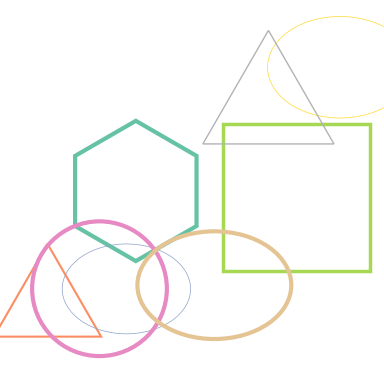[{"shape": "hexagon", "thickness": 3, "radius": 0.91, "center": [0.353, 0.504]}, {"shape": "triangle", "thickness": 1.5, "radius": 0.8, "center": [0.123, 0.206]}, {"shape": "oval", "thickness": 0.5, "radius": 0.83, "center": [0.328, 0.25]}, {"shape": "circle", "thickness": 3, "radius": 0.88, "center": [0.258, 0.25]}, {"shape": "square", "thickness": 2.5, "radius": 0.96, "center": [0.77, 0.486]}, {"shape": "oval", "thickness": 0.5, "radius": 0.94, "center": [0.883, 0.825]}, {"shape": "oval", "thickness": 3, "radius": 1.0, "center": [0.557, 0.259]}, {"shape": "triangle", "thickness": 1, "radius": 0.98, "center": [0.697, 0.724]}]